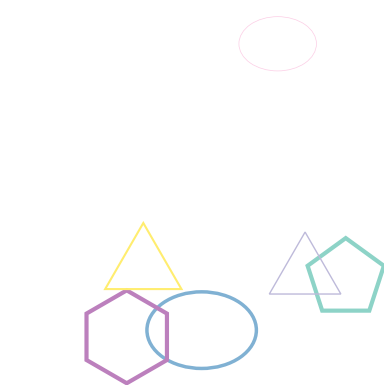[{"shape": "pentagon", "thickness": 3, "radius": 0.52, "center": [0.898, 0.277]}, {"shape": "triangle", "thickness": 1, "radius": 0.54, "center": [0.792, 0.29]}, {"shape": "oval", "thickness": 2.5, "radius": 0.71, "center": [0.524, 0.142]}, {"shape": "oval", "thickness": 0.5, "radius": 0.5, "center": [0.721, 0.886]}, {"shape": "hexagon", "thickness": 3, "radius": 0.6, "center": [0.329, 0.125]}, {"shape": "triangle", "thickness": 1.5, "radius": 0.57, "center": [0.372, 0.306]}]